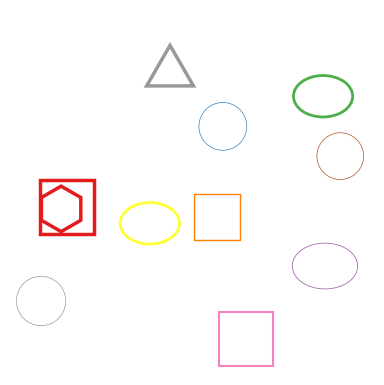[{"shape": "square", "thickness": 2.5, "radius": 0.35, "center": [0.174, 0.463]}, {"shape": "hexagon", "thickness": 2.5, "radius": 0.3, "center": [0.159, 0.457]}, {"shape": "circle", "thickness": 0.5, "radius": 0.31, "center": [0.579, 0.672]}, {"shape": "oval", "thickness": 2, "radius": 0.38, "center": [0.839, 0.75]}, {"shape": "oval", "thickness": 0.5, "radius": 0.43, "center": [0.844, 0.309]}, {"shape": "square", "thickness": 1, "radius": 0.3, "center": [0.564, 0.436]}, {"shape": "oval", "thickness": 2, "radius": 0.38, "center": [0.389, 0.42]}, {"shape": "circle", "thickness": 0.5, "radius": 0.3, "center": [0.884, 0.594]}, {"shape": "square", "thickness": 1.5, "radius": 0.35, "center": [0.638, 0.12]}, {"shape": "triangle", "thickness": 2.5, "radius": 0.35, "center": [0.442, 0.812]}, {"shape": "circle", "thickness": 0.5, "radius": 0.32, "center": [0.107, 0.218]}]